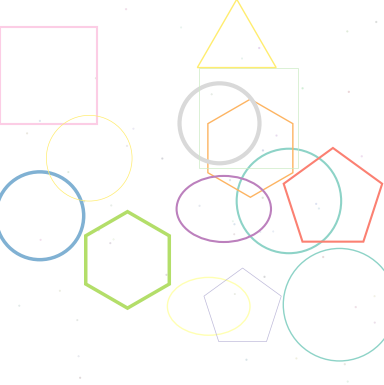[{"shape": "circle", "thickness": 1, "radius": 0.73, "center": [0.882, 0.209]}, {"shape": "circle", "thickness": 1.5, "radius": 0.68, "center": [0.75, 0.478]}, {"shape": "oval", "thickness": 1, "radius": 0.54, "center": [0.542, 0.204]}, {"shape": "pentagon", "thickness": 0.5, "radius": 0.53, "center": [0.63, 0.198]}, {"shape": "pentagon", "thickness": 1.5, "radius": 0.67, "center": [0.865, 0.481]}, {"shape": "circle", "thickness": 2.5, "radius": 0.57, "center": [0.103, 0.44]}, {"shape": "hexagon", "thickness": 1, "radius": 0.64, "center": [0.65, 0.615]}, {"shape": "hexagon", "thickness": 2.5, "radius": 0.63, "center": [0.331, 0.325]}, {"shape": "square", "thickness": 1.5, "radius": 0.63, "center": [0.125, 0.804]}, {"shape": "circle", "thickness": 3, "radius": 0.52, "center": [0.57, 0.68]}, {"shape": "oval", "thickness": 1.5, "radius": 0.61, "center": [0.581, 0.457]}, {"shape": "square", "thickness": 0.5, "radius": 0.65, "center": [0.646, 0.694]}, {"shape": "triangle", "thickness": 1, "radius": 0.59, "center": [0.615, 0.884]}, {"shape": "circle", "thickness": 0.5, "radius": 0.56, "center": [0.232, 0.589]}]